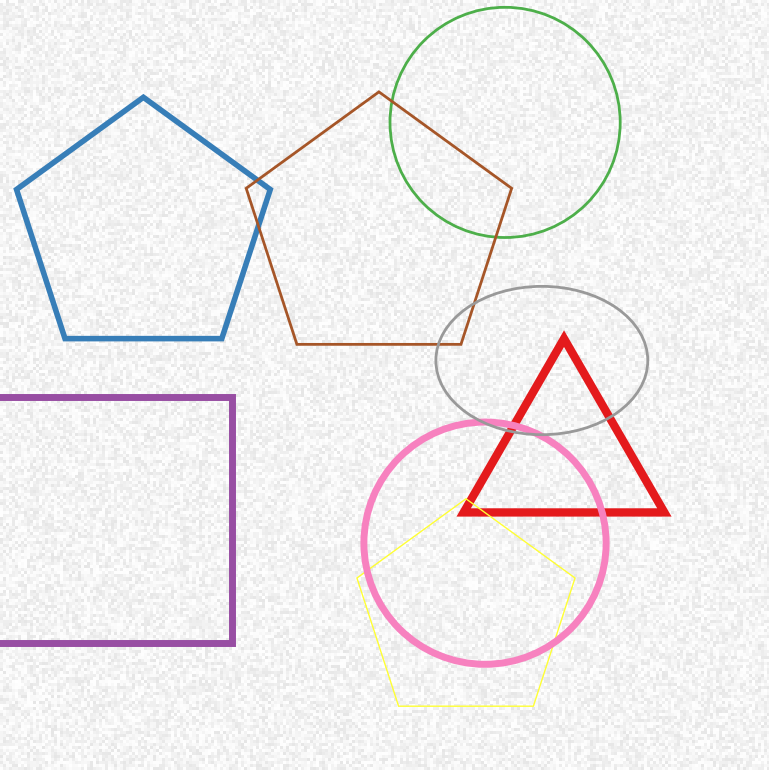[{"shape": "triangle", "thickness": 3, "radius": 0.75, "center": [0.733, 0.41]}, {"shape": "pentagon", "thickness": 2, "radius": 0.87, "center": [0.186, 0.7]}, {"shape": "circle", "thickness": 1, "radius": 0.75, "center": [0.656, 0.841]}, {"shape": "square", "thickness": 2.5, "radius": 0.8, "center": [0.141, 0.324]}, {"shape": "pentagon", "thickness": 0.5, "radius": 0.74, "center": [0.605, 0.203]}, {"shape": "pentagon", "thickness": 1, "radius": 0.91, "center": [0.492, 0.699]}, {"shape": "circle", "thickness": 2.5, "radius": 0.79, "center": [0.63, 0.295]}, {"shape": "oval", "thickness": 1, "radius": 0.69, "center": [0.704, 0.532]}]